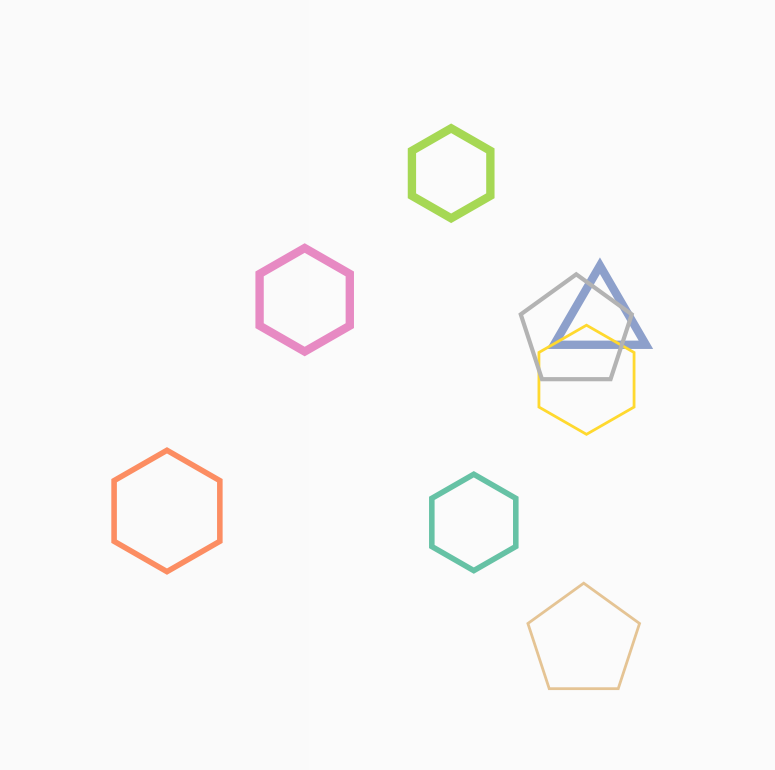[{"shape": "hexagon", "thickness": 2, "radius": 0.31, "center": [0.611, 0.322]}, {"shape": "hexagon", "thickness": 2, "radius": 0.39, "center": [0.215, 0.336]}, {"shape": "triangle", "thickness": 3, "radius": 0.34, "center": [0.774, 0.586]}, {"shape": "hexagon", "thickness": 3, "radius": 0.34, "center": [0.393, 0.611]}, {"shape": "hexagon", "thickness": 3, "radius": 0.29, "center": [0.582, 0.775]}, {"shape": "hexagon", "thickness": 1, "radius": 0.35, "center": [0.757, 0.507]}, {"shape": "pentagon", "thickness": 1, "radius": 0.38, "center": [0.753, 0.167]}, {"shape": "pentagon", "thickness": 1.5, "radius": 0.38, "center": [0.744, 0.568]}]